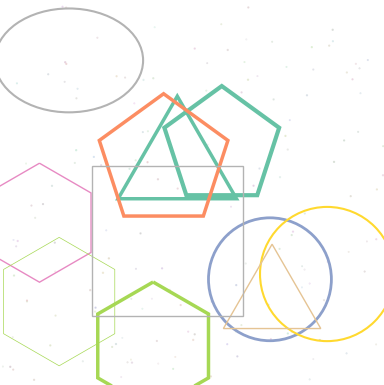[{"shape": "pentagon", "thickness": 3, "radius": 0.78, "center": [0.576, 0.62]}, {"shape": "triangle", "thickness": 2.5, "radius": 0.89, "center": [0.46, 0.573]}, {"shape": "pentagon", "thickness": 2.5, "radius": 0.88, "center": [0.425, 0.581]}, {"shape": "circle", "thickness": 2, "radius": 0.8, "center": [0.701, 0.275]}, {"shape": "hexagon", "thickness": 1, "radius": 0.77, "center": [0.103, 0.422]}, {"shape": "hexagon", "thickness": 0.5, "radius": 0.83, "center": [0.154, 0.217]}, {"shape": "hexagon", "thickness": 2.5, "radius": 0.83, "center": [0.398, 0.101]}, {"shape": "circle", "thickness": 1.5, "radius": 0.87, "center": [0.85, 0.288]}, {"shape": "triangle", "thickness": 1, "radius": 0.73, "center": [0.707, 0.22]}, {"shape": "oval", "thickness": 1.5, "radius": 0.96, "center": [0.179, 0.843]}, {"shape": "square", "thickness": 1, "radius": 0.98, "center": [0.435, 0.373]}]